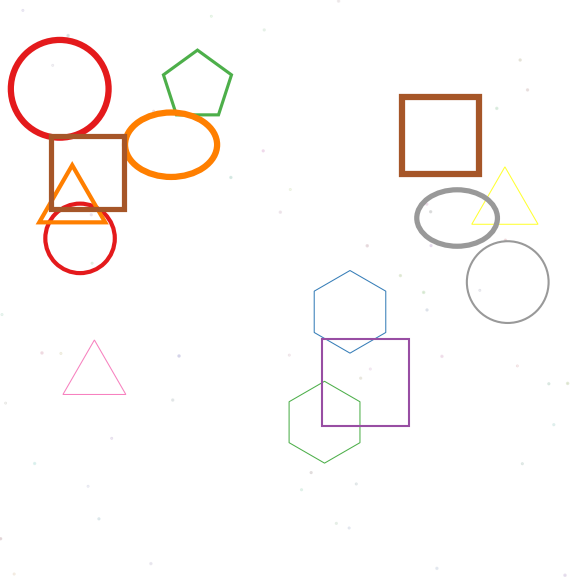[{"shape": "circle", "thickness": 2, "radius": 0.3, "center": [0.139, 0.586]}, {"shape": "circle", "thickness": 3, "radius": 0.42, "center": [0.103, 0.845]}, {"shape": "hexagon", "thickness": 0.5, "radius": 0.36, "center": [0.606, 0.459]}, {"shape": "pentagon", "thickness": 1.5, "radius": 0.31, "center": [0.342, 0.85]}, {"shape": "hexagon", "thickness": 0.5, "radius": 0.35, "center": [0.562, 0.268]}, {"shape": "square", "thickness": 1, "radius": 0.37, "center": [0.633, 0.337]}, {"shape": "triangle", "thickness": 2, "radius": 0.33, "center": [0.125, 0.647]}, {"shape": "oval", "thickness": 3, "radius": 0.4, "center": [0.296, 0.749]}, {"shape": "triangle", "thickness": 0.5, "radius": 0.33, "center": [0.874, 0.644]}, {"shape": "square", "thickness": 2.5, "radius": 0.32, "center": [0.152, 0.7]}, {"shape": "square", "thickness": 3, "radius": 0.33, "center": [0.763, 0.765]}, {"shape": "triangle", "thickness": 0.5, "radius": 0.31, "center": [0.163, 0.347]}, {"shape": "circle", "thickness": 1, "radius": 0.35, "center": [0.879, 0.511]}, {"shape": "oval", "thickness": 2.5, "radius": 0.35, "center": [0.792, 0.622]}]